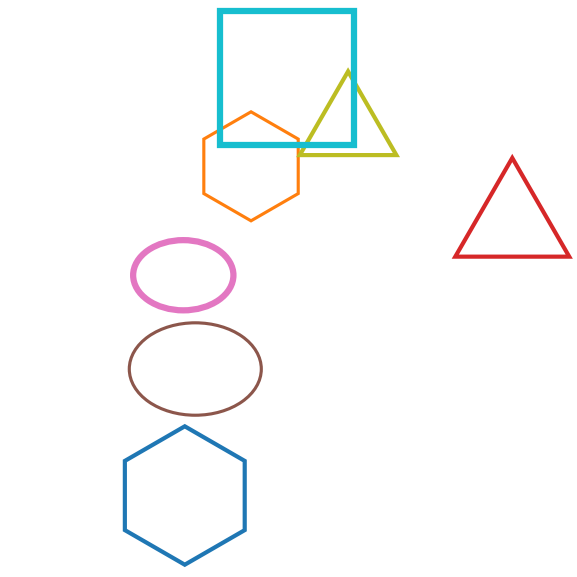[{"shape": "hexagon", "thickness": 2, "radius": 0.6, "center": [0.32, 0.141]}, {"shape": "hexagon", "thickness": 1.5, "radius": 0.47, "center": [0.435, 0.711]}, {"shape": "triangle", "thickness": 2, "radius": 0.57, "center": [0.887, 0.612]}, {"shape": "oval", "thickness": 1.5, "radius": 0.57, "center": [0.338, 0.36]}, {"shape": "oval", "thickness": 3, "radius": 0.43, "center": [0.317, 0.523]}, {"shape": "triangle", "thickness": 2, "radius": 0.48, "center": [0.603, 0.779]}, {"shape": "square", "thickness": 3, "radius": 0.58, "center": [0.497, 0.864]}]